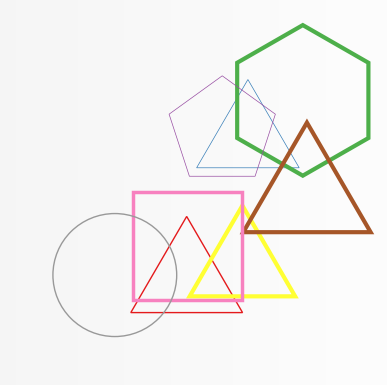[{"shape": "triangle", "thickness": 1, "radius": 0.83, "center": [0.482, 0.271]}, {"shape": "triangle", "thickness": 0.5, "radius": 0.76, "center": [0.64, 0.641]}, {"shape": "hexagon", "thickness": 3, "radius": 0.98, "center": [0.781, 0.739]}, {"shape": "pentagon", "thickness": 0.5, "radius": 0.72, "center": [0.574, 0.659]}, {"shape": "triangle", "thickness": 3, "radius": 0.79, "center": [0.626, 0.309]}, {"shape": "triangle", "thickness": 3, "radius": 0.95, "center": [0.792, 0.492]}, {"shape": "square", "thickness": 2.5, "radius": 0.7, "center": [0.484, 0.361]}, {"shape": "circle", "thickness": 1, "radius": 0.8, "center": [0.296, 0.286]}]